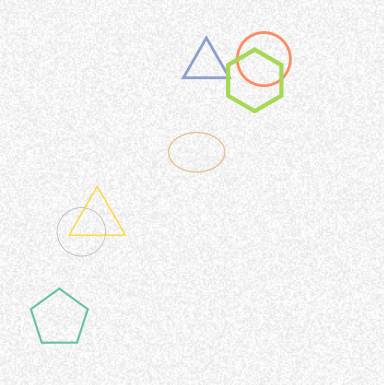[{"shape": "pentagon", "thickness": 1.5, "radius": 0.39, "center": [0.154, 0.173]}, {"shape": "circle", "thickness": 2, "radius": 0.35, "center": [0.685, 0.846]}, {"shape": "triangle", "thickness": 2, "radius": 0.34, "center": [0.536, 0.833]}, {"shape": "hexagon", "thickness": 3, "radius": 0.4, "center": [0.662, 0.791]}, {"shape": "triangle", "thickness": 1, "radius": 0.42, "center": [0.253, 0.431]}, {"shape": "oval", "thickness": 1, "radius": 0.37, "center": [0.511, 0.605]}, {"shape": "circle", "thickness": 0.5, "radius": 0.31, "center": [0.211, 0.398]}]